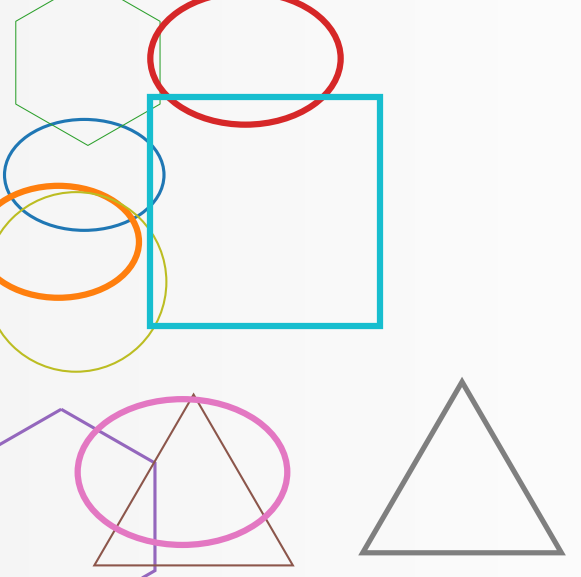[{"shape": "oval", "thickness": 1.5, "radius": 0.69, "center": [0.145, 0.696]}, {"shape": "oval", "thickness": 3, "radius": 0.69, "center": [0.101, 0.58]}, {"shape": "hexagon", "thickness": 0.5, "radius": 0.72, "center": [0.151, 0.891]}, {"shape": "oval", "thickness": 3, "radius": 0.82, "center": [0.422, 0.898]}, {"shape": "hexagon", "thickness": 1.5, "radius": 0.93, "center": [0.105, 0.104]}, {"shape": "triangle", "thickness": 1, "radius": 0.99, "center": [0.333, 0.119]}, {"shape": "oval", "thickness": 3, "radius": 0.9, "center": [0.314, 0.182]}, {"shape": "triangle", "thickness": 2.5, "radius": 0.99, "center": [0.795, 0.141]}, {"shape": "circle", "thickness": 1, "radius": 0.78, "center": [0.131, 0.511]}, {"shape": "square", "thickness": 3, "radius": 0.99, "center": [0.455, 0.633]}]